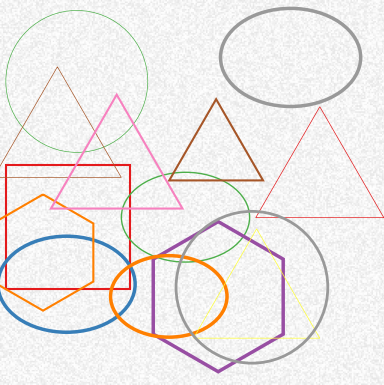[{"shape": "square", "thickness": 1.5, "radius": 0.81, "center": [0.176, 0.41]}, {"shape": "triangle", "thickness": 0.5, "radius": 0.96, "center": [0.831, 0.531]}, {"shape": "oval", "thickness": 2.5, "radius": 0.89, "center": [0.173, 0.262]}, {"shape": "circle", "thickness": 0.5, "radius": 0.92, "center": [0.199, 0.789]}, {"shape": "oval", "thickness": 1, "radius": 0.83, "center": [0.482, 0.436]}, {"shape": "hexagon", "thickness": 2.5, "radius": 0.97, "center": [0.567, 0.229]}, {"shape": "hexagon", "thickness": 1.5, "radius": 0.75, "center": [0.112, 0.344]}, {"shape": "oval", "thickness": 2.5, "radius": 0.76, "center": [0.438, 0.23]}, {"shape": "triangle", "thickness": 0.5, "radius": 0.95, "center": [0.667, 0.216]}, {"shape": "triangle", "thickness": 1.5, "radius": 0.7, "center": [0.561, 0.602]}, {"shape": "triangle", "thickness": 0.5, "radius": 0.96, "center": [0.149, 0.635]}, {"shape": "triangle", "thickness": 1.5, "radius": 0.99, "center": [0.303, 0.557]}, {"shape": "oval", "thickness": 2.5, "radius": 0.91, "center": [0.755, 0.851]}, {"shape": "circle", "thickness": 2, "radius": 0.99, "center": [0.654, 0.254]}]